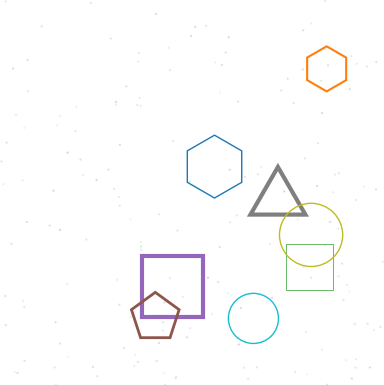[{"shape": "hexagon", "thickness": 1, "radius": 0.41, "center": [0.557, 0.567]}, {"shape": "hexagon", "thickness": 1.5, "radius": 0.29, "center": [0.848, 0.821]}, {"shape": "square", "thickness": 0.5, "radius": 0.3, "center": [0.804, 0.307]}, {"shape": "square", "thickness": 3, "radius": 0.39, "center": [0.448, 0.256]}, {"shape": "pentagon", "thickness": 2, "radius": 0.33, "center": [0.403, 0.176]}, {"shape": "triangle", "thickness": 3, "radius": 0.41, "center": [0.722, 0.484]}, {"shape": "circle", "thickness": 1, "radius": 0.41, "center": [0.808, 0.39]}, {"shape": "circle", "thickness": 1, "radius": 0.33, "center": [0.658, 0.173]}]